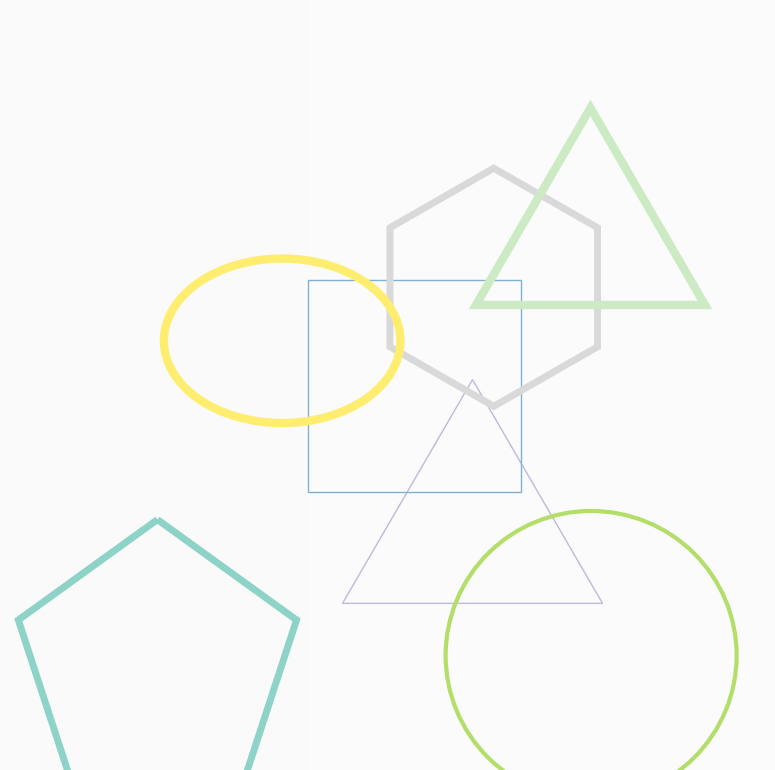[{"shape": "pentagon", "thickness": 2.5, "radius": 0.94, "center": [0.203, 0.137]}, {"shape": "triangle", "thickness": 0.5, "radius": 0.97, "center": [0.61, 0.313]}, {"shape": "square", "thickness": 0.5, "radius": 0.69, "center": [0.534, 0.499]}, {"shape": "circle", "thickness": 1.5, "radius": 0.94, "center": [0.763, 0.149]}, {"shape": "hexagon", "thickness": 2.5, "radius": 0.77, "center": [0.637, 0.627]}, {"shape": "triangle", "thickness": 3, "radius": 0.85, "center": [0.762, 0.689]}, {"shape": "oval", "thickness": 3, "radius": 0.76, "center": [0.364, 0.557]}]